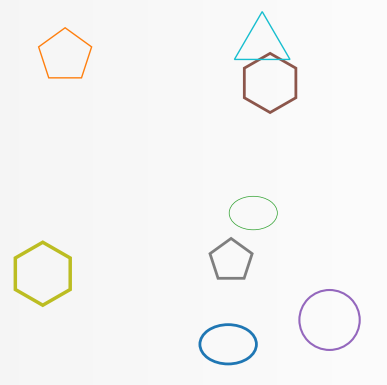[{"shape": "oval", "thickness": 2, "radius": 0.36, "center": [0.589, 0.106]}, {"shape": "pentagon", "thickness": 1, "radius": 0.36, "center": [0.168, 0.856]}, {"shape": "oval", "thickness": 0.5, "radius": 0.31, "center": [0.654, 0.447]}, {"shape": "circle", "thickness": 1.5, "radius": 0.39, "center": [0.85, 0.169]}, {"shape": "hexagon", "thickness": 2, "radius": 0.38, "center": [0.697, 0.785]}, {"shape": "pentagon", "thickness": 2, "radius": 0.29, "center": [0.596, 0.323]}, {"shape": "hexagon", "thickness": 2.5, "radius": 0.41, "center": [0.11, 0.289]}, {"shape": "triangle", "thickness": 1, "radius": 0.41, "center": [0.677, 0.887]}]